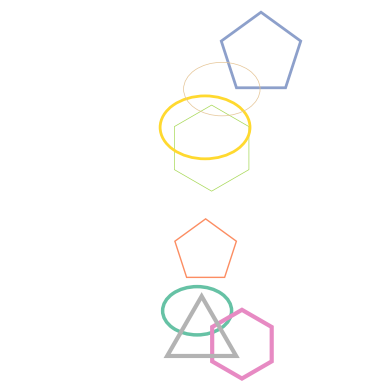[{"shape": "oval", "thickness": 2.5, "radius": 0.45, "center": [0.512, 0.193]}, {"shape": "pentagon", "thickness": 1, "radius": 0.42, "center": [0.534, 0.348]}, {"shape": "pentagon", "thickness": 2, "radius": 0.54, "center": [0.678, 0.86]}, {"shape": "hexagon", "thickness": 3, "radius": 0.45, "center": [0.628, 0.106]}, {"shape": "hexagon", "thickness": 0.5, "radius": 0.56, "center": [0.55, 0.615]}, {"shape": "oval", "thickness": 2, "radius": 0.58, "center": [0.533, 0.669]}, {"shape": "oval", "thickness": 0.5, "radius": 0.5, "center": [0.576, 0.769]}, {"shape": "triangle", "thickness": 3, "radius": 0.52, "center": [0.524, 0.127]}]